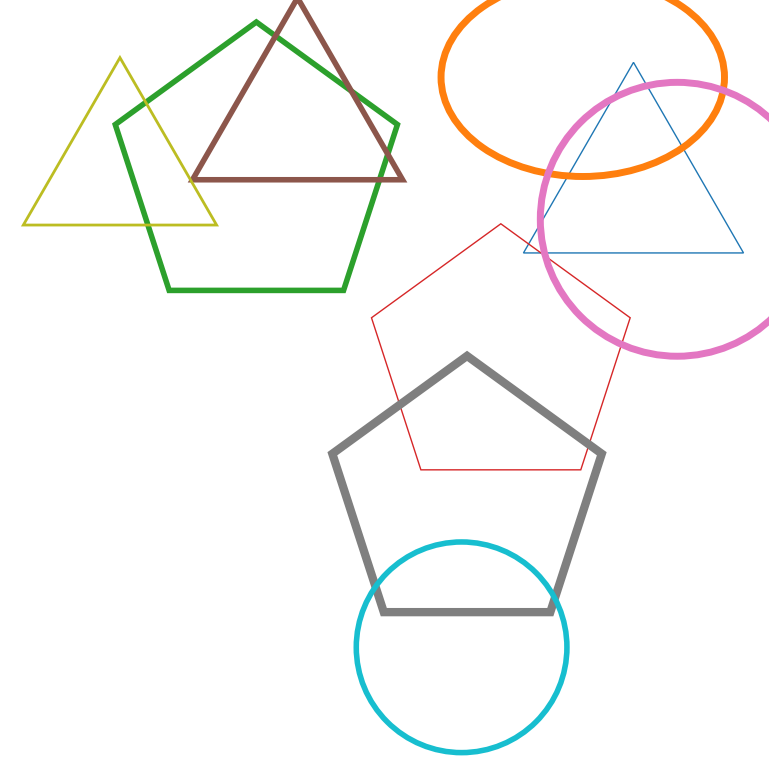[{"shape": "triangle", "thickness": 0.5, "radius": 0.82, "center": [0.823, 0.754]}, {"shape": "oval", "thickness": 2.5, "radius": 0.92, "center": [0.757, 0.9]}, {"shape": "pentagon", "thickness": 2, "radius": 0.96, "center": [0.333, 0.779]}, {"shape": "pentagon", "thickness": 0.5, "radius": 0.88, "center": [0.65, 0.533]}, {"shape": "triangle", "thickness": 2, "radius": 0.79, "center": [0.386, 0.845]}, {"shape": "circle", "thickness": 2.5, "radius": 0.89, "center": [0.88, 0.715]}, {"shape": "pentagon", "thickness": 3, "radius": 0.92, "center": [0.607, 0.354]}, {"shape": "triangle", "thickness": 1, "radius": 0.72, "center": [0.156, 0.78]}, {"shape": "circle", "thickness": 2, "radius": 0.68, "center": [0.599, 0.159]}]